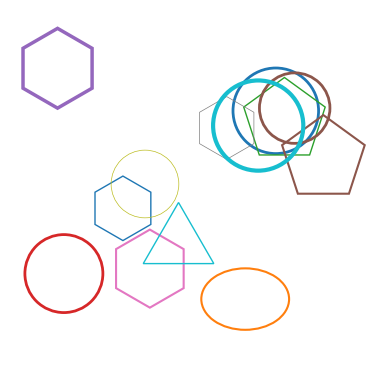[{"shape": "circle", "thickness": 2, "radius": 0.56, "center": [0.716, 0.712]}, {"shape": "hexagon", "thickness": 1, "radius": 0.42, "center": [0.319, 0.459]}, {"shape": "oval", "thickness": 1.5, "radius": 0.57, "center": [0.637, 0.223]}, {"shape": "pentagon", "thickness": 1, "radius": 0.56, "center": [0.739, 0.687]}, {"shape": "circle", "thickness": 2, "radius": 0.51, "center": [0.166, 0.289]}, {"shape": "hexagon", "thickness": 2.5, "radius": 0.52, "center": [0.149, 0.823]}, {"shape": "pentagon", "thickness": 1.5, "radius": 0.56, "center": [0.84, 0.588]}, {"shape": "circle", "thickness": 2, "radius": 0.46, "center": [0.765, 0.719]}, {"shape": "hexagon", "thickness": 1.5, "radius": 0.51, "center": [0.389, 0.302]}, {"shape": "hexagon", "thickness": 0.5, "radius": 0.41, "center": [0.589, 0.668]}, {"shape": "circle", "thickness": 0.5, "radius": 0.44, "center": [0.377, 0.522]}, {"shape": "triangle", "thickness": 1, "radius": 0.53, "center": [0.464, 0.368]}, {"shape": "circle", "thickness": 3, "radius": 0.59, "center": [0.671, 0.674]}]